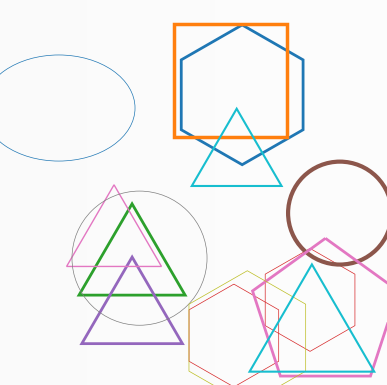[{"shape": "oval", "thickness": 0.5, "radius": 0.98, "center": [0.152, 0.719]}, {"shape": "hexagon", "thickness": 2, "radius": 0.91, "center": [0.625, 0.754]}, {"shape": "square", "thickness": 2.5, "radius": 0.73, "center": [0.595, 0.792]}, {"shape": "triangle", "thickness": 2, "radius": 0.79, "center": [0.341, 0.312]}, {"shape": "hexagon", "thickness": 0.5, "radius": 0.67, "center": [0.604, 0.128]}, {"shape": "hexagon", "thickness": 0.5, "radius": 0.67, "center": [0.8, 0.221]}, {"shape": "triangle", "thickness": 2, "radius": 0.75, "center": [0.341, 0.182]}, {"shape": "circle", "thickness": 3, "radius": 0.67, "center": [0.877, 0.447]}, {"shape": "pentagon", "thickness": 2, "radius": 0.99, "center": [0.84, 0.183]}, {"shape": "triangle", "thickness": 1, "radius": 0.71, "center": [0.294, 0.379]}, {"shape": "circle", "thickness": 0.5, "radius": 0.87, "center": [0.36, 0.329]}, {"shape": "hexagon", "thickness": 0.5, "radius": 0.87, "center": [0.638, 0.123]}, {"shape": "triangle", "thickness": 1.5, "radius": 0.93, "center": [0.805, 0.128]}, {"shape": "triangle", "thickness": 1.5, "radius": 0.67, "center": [0.611, 0.584]}]